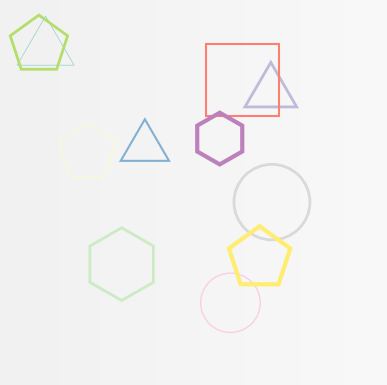[{"shape": "triangle", "thickness": 0.5, "radius": 0.42, "center": [0.118, 0.873]}, {"shape": "pentagon", "thickness": 0.5, "radius": 0.39, "center": [0.226, 0.605]}, {"shape": "triangle", "thickness": 2, "radius": 0.39, "center": [0.699, 0.761]}, {"shape": "square", "thickness": 1.5, "radius": 0.47, "center": [0.626, 0.793]}, {"shape": "triangle", "thickness": 1.5, "radius": 0.36, "center": [0.374, 0.618]}, {"shape": "pentagon", "thickness": 2, "radius": 0.39, "center": [0.1, 0.883]}, {"shape": "circle", "thickness": 1, "radius": 0.38, "center": [0.595, 0.213]}, {"shape": "circle", "thickness": 2, "radius": 0.49, "center": [0.702, 0.475]}, {"shape": "hexagon", "thickness": 3, "radius": 0.34, "center": [0.567, 0.64]}, {"shape": "hexagon", "thickness": 2, "radius": 0.47, "center": [0.314, 0.314]}, {"shape": "pentagon", "thickness": 3, "radius": 0.42, "center": [0.67, 0.329]}]